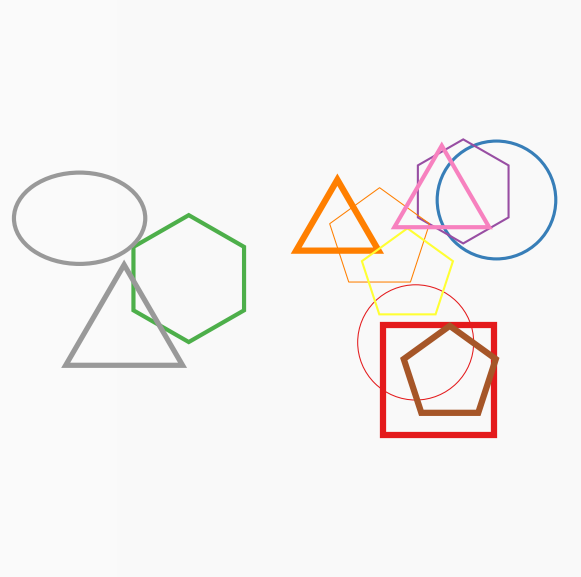[{"shape": "square", "thickness": 3, "radius": 0.48, "center": [0.755, 0.341]}, {"shape": "circle", "thickness": 0.5, "radius": 0.5, "center": [0.715, 0.406]}, {"shape": "circle", "thickness": 1.5, "radius": 0.51, "center": [0.854, 0.653]}, {"shape": "hexagon", "thickness": 2, "radius": 0.55, "center": [0.325, 0.517]}, {"shape": "hexagon", "thickness": 1, "radius": 0.45, "center": [0.797, 0.668]}, {"shape": "triangle", "thickness": 3, "radius": 0.41, "center": [0.58, 0.606]}, {"shape": "pentagon", "thickness": 0.5, "radius": 0.45, "center": [0.653, 0.584]}, {"shape": "pentagon", "thickness": 1, "radius": 0.41, "center": [0.701, 0.521]}, {"shape": "pentagon", "thickness": 3, "radius": 0.42, "center": [0.774, 0.352]}, {"shape": "triangle", "thickness": 2, "radius": 0.47, "center": [0.76, 0.653]}, {"shape": "triangle", "thickness": 2.5, "radius": 0.58, "center": [0.214, 0.425]}, {"shape": "oval", "thickness": 2, "radius": 0.56, "center": [0.137, 0.621]}]